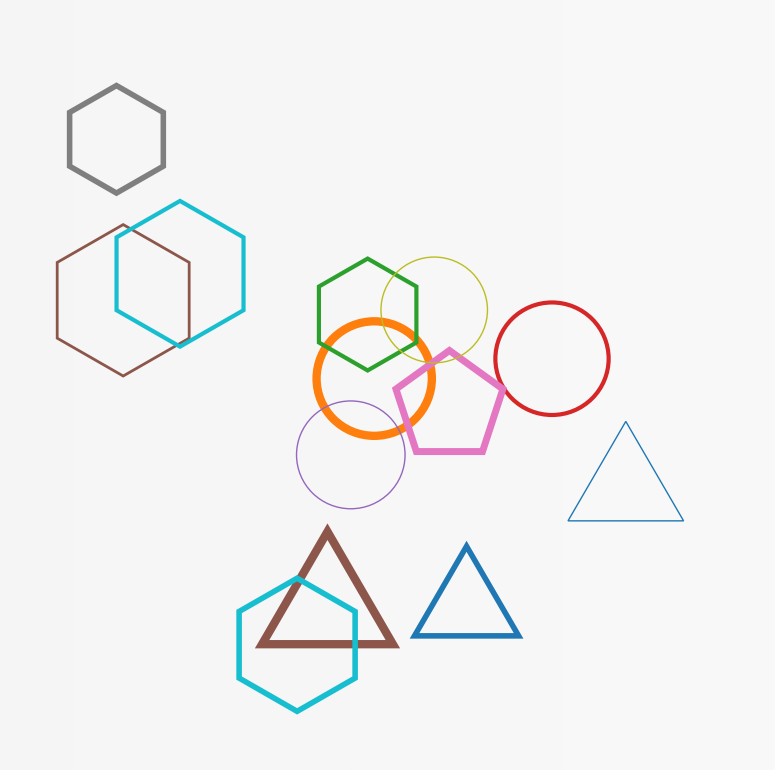[{"shape": "triangle", "thickness": 0.5, "radius": 0.43, "center": [0.807, 0.367]}, {"shape": "triangle", "thickness": 2, "radius": 0.39, "center": [0.602, 0.213]}, {"shape": "circle", "thickness": 3, "radius": 0.37, "center": [0.483, 0.508]}, {"shape": "hexagon", "thickness": 1.5, "radius": 0.36, "center": [0.474, 0.592]}, {"shape": "circle", "thickness": 1.5, "radius": 0.37, "center": [0.712, 0.534]}, {"shape": "circle", "thickness": 0.5, "radius": 0.35, "center": [0.453, 0.409]}, {"shape": "triangle", "thickness": 3, "radius": 0.49, "center": [0.423, 0.212]}, {"shape": "hexagon", "thickness": 1, "radius": 0.49, "center": [0.159, 0.61]}, {"shape": "pentagon", "thickness": 2.5, "radius": 0.36, "center": [0.58, 0.472]}, {"shape": "hexagon", "thickness": 2, "radius": 0.35, "center": [0.15, 0.819]}, {"shape": "circle", "thickness": 0.5, "radius": 0.34, "center": [0.56, 0.597]}, {"shape": "hexagon", "thickness": 2, "radius": 0.43, "center": [0.383, 0.163]}, {"shape": "hexagon", "thickness": 1.5, "radius": 0.47, "center": [0.232, 0.644]}]